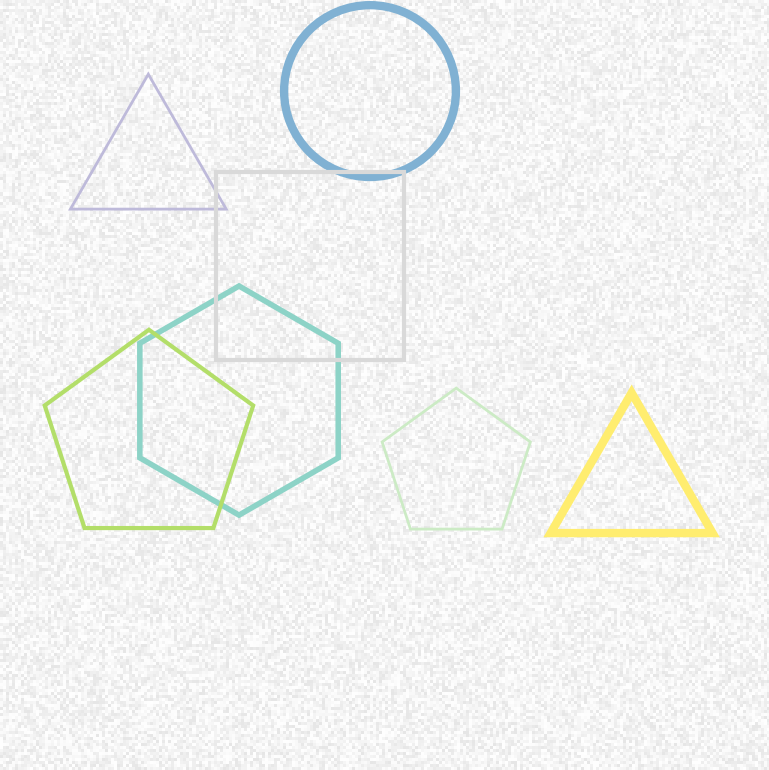[{"shape": "hexagon", "thickness": 2, "radius": 0.74, "center": [0.31, 0.48]}, {"shape": "triangle", "thickness": 1, "radius": 0.58, "center": [0.193, 0.787]}, {"shape": "circle", "thickness": 3, "radius": 0.56, "center": [0.481, 0.882]}, {"shape": "pentagon", "thickness": 1.5, "radius": 0.71, "center": [0.193, 0.429]}, {"shape": "square", "thickness": 1.5, "radius": 0.61, "center": [0.402, 0.655]}, {"shape": "pentagon", "thickness": 1, "radius": 0.51, "center": [0.593, 0.395]}, {"shape": "triangle", "thickness": 3, "radius": 0.61, "center": [0.82, 0.368]}]